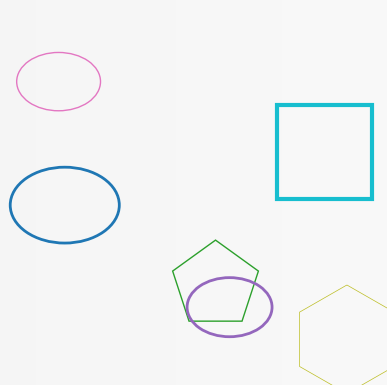[{"shape": "oval", "thickness": 2, "radius": 0.7, "center": [0.167, 0.467]}, {"shape": "pentagon", "thickness": 1, "radius": 0.58, "center": [0.556, 0.26]}, {"shape": "oval", "thickness": 2, "radius": 0.55, "center": [0.592, 0.202]}, {"shape": "oval", "thickness": 1, "radius": 0.54, "center": [0.151, 0.788]}, {"shape": "hexagon", "thickness": 0.5, "radius": 0.71, "center": [0.895, 0.119]}, {"shape": "square", "thickness": 3, "radius": 0.61, "center": [0.838, 0.605]}]